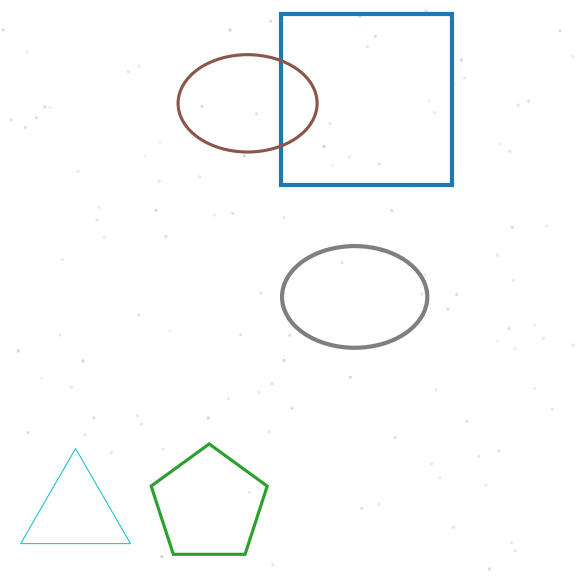[{"shape": "square", "thickness": 2, "radius": 0.74, "center": [0.635, 0.827]}, {"shape": "pentagon", "thickness": 1.5, "radius": 0.53, "center": [0.362, 0.125]}, {"shape": "oval", "thickness": 1.5, "radius": 0.6, "center": [0.429, 0.82]}, {"shape": "oval", "thickness": 2, "radius": 0.63, "center": [0.614, 0.485]}, {"shape": "triangle", "thickness": 0.5, "radius": 0.55, "center": [0.131, 0.113]}]